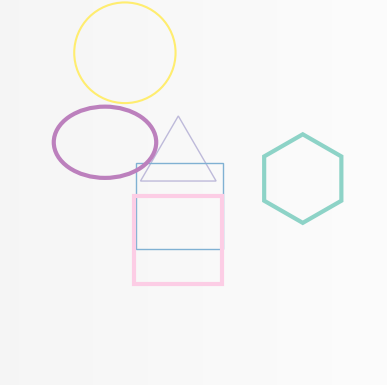[{"shape": "hexagon", "thickness": 3, "radius": 0.58, "center": [0.781, 0.536]}, {"shape": "triangle", "thickness": 1, "radius": 0.56, "center": [0.46, 0.586]}, {"shape": "square", "thickness": 1, "radius": 0.56, "center": [0.463, 0.464]}, {"shape": "square", "thickness": 3, "radius": 0.57, "center": [0.46, 0.377]}, {"shape": "oval", "thickness": 3, "radius": 0.66, "center": [0.271, 0.63]}, {"shape": "circle", "thickness": 1.5, "radius": 0.65, "center": [0.322, 0.863]}]